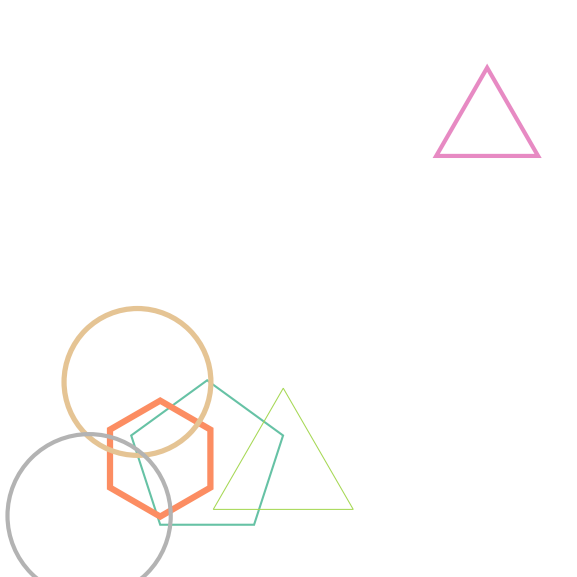[{"shape": "pentagon", "thickness": 1, "radius": 0.69, "center": [0.359, 0.202]}, {"shape": "hexagon", "thickness": 3, "radius": 0.5, "center": [0.277, 0.205]}, {"shape": "triangle", "thickness": 2, "radius": 0.51, "center": [0.844, 0.78]}, {"shape": "triangle", "thickness": 0.5, "radius": 0.7, "center": [0.49, 0.187]}, {"shape": "circle", "thickness": 2.5, "radius": 0.64, "center": [0.238, 0.338]}, {"shape": "circle", "thickness": 2, "radius": 0.71, "center": [0.154, 0.106]}]